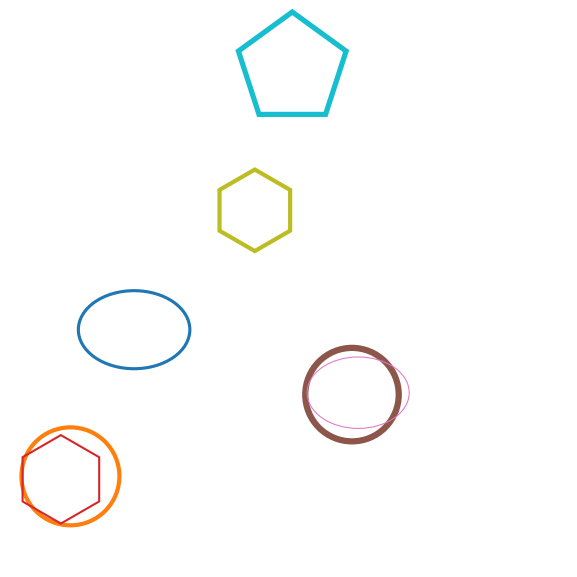[{"shape": "oval", "thickness": 1.5, "radius": 0.48, "center": [0.232, 0.428]}, {"shape": "circle", "thickness": 2, "radius": 0.42, "center": [0.122, 0.174]}, {"shape": "hexagon", "thickness": 1, "radius": 0.38, "center": [0.105, 0.169]}, {"shape": "circle", "thickness": 3, "radius": 0.4, "center": [0.61, 0.316]}, {"shape": "oval", "thickness": 0.5, "radius": 0.44, "center": [0.62, 0.319]}, {"shape": "hexagon", "thickness": 2, "radius": 0.35, "center": [0.441, 0.635]}, {"shape": "pentagon", "thickness": 2.5, "radius": 0.49, "center": [0.506, 0.88]}]